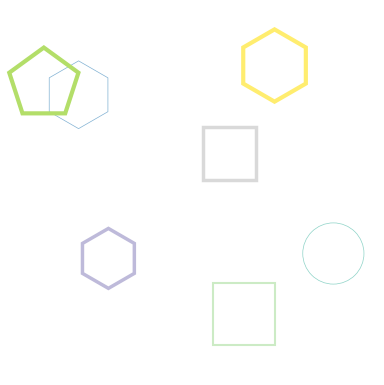[{"shape": "circle", "thickness": 0.5, "radius": 0.4, "center": [0.866, 0.342]}, {"shape": "hexagon", "thickness": 2.5, "radius": 0.39, "center": [0.282, 0.329]}, {"shape": "hexagon", "thickness": 0.5, "radius": 0.44, "center": [0.204, 0.754]}, {"shape": "pentagon", "thickness": 3, "radius": 0.47, "center": [0.114, 0.782]}, {"shape": "square", "thickness": 2.5, "radius": 0.34, "center": [0.595, 0.602]}, {"shape": "square", "thickness": 1.5, "radius": 0.4, "center": [0.634, 0.184]}, {"shape": "hexagon", "thickness": 3, "radius": 0.47, "center": [0.713, 0.83]}]